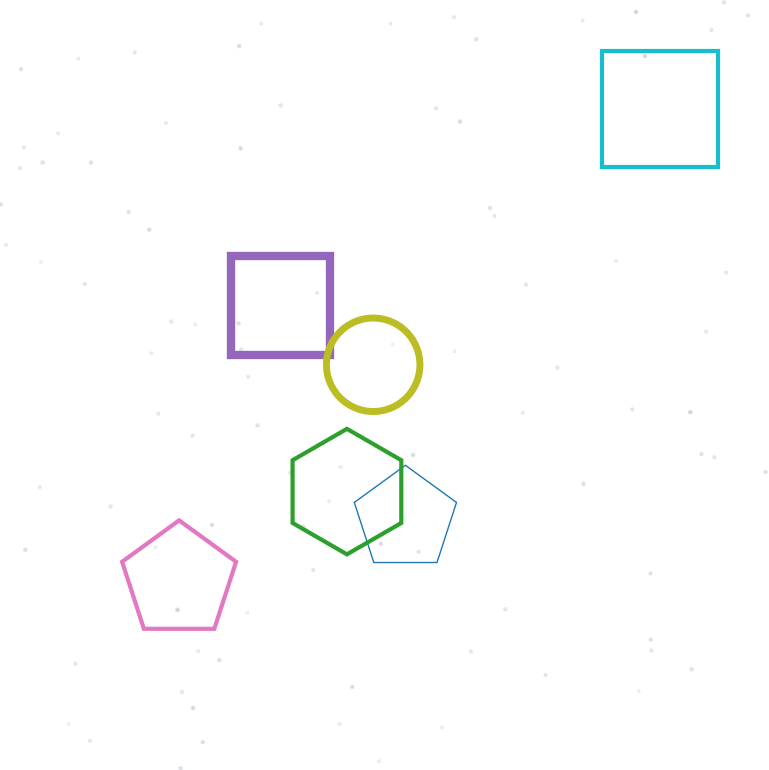[{"shape": "pentagon", "thickness": 0.5, "radius": 0.35, "center": [0.526, 0.326]}, {"shape": "hexagon", "thickness": 1.5, "radius": 0.41, "center": [0.451, 0.362]}, {"shape": "square", "thickness": 3, "radius": 0.32, "center": [0.364, 0.603]}, {"shape": "pentagon", "thickness": 1.5, "radius": 0.39, "center": [0.233, 0.246]}, {"shape": "circle", "thickness": 2.5, "radius": 0.3, "center": [0.485, 0.526]}, {"shape": "square", "thickness": 1.5, "radius": 0.38, "center": [0.857, 0.858]}]